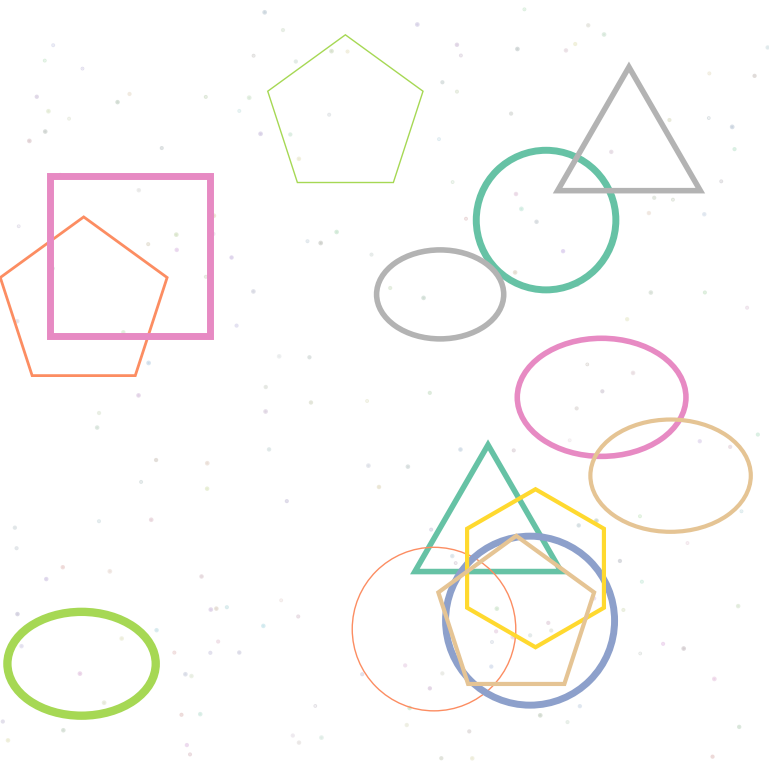[{"shape": "triangle", "thickness": 2, "radius": 0.55, "center": [0.634, 0.313]}, {"shape": "circle", "thickness": 2.5, "radius": 0.45, "center": [0.709, 0.714]}, {"shape": "circle", "thickness": 0.5, "radius": 0.53, "center": [0.564, 0.183]}, {"shape": "pentagon", "thickness": 1, "radius": 0.57, "center": [0.109, 0.604]}, {"shape": "circle", "thickness": 2.5, "radius": 0.55, "center": [0.688, 0.194]}, {"shape": "oval", "thickness": 2, "radius": 0.55, "center": [0.781, 0.484]}, {"shape": "square", "thickness": 2.5, "radius": 0.52, "center": [0.169, 0.667]}, {"shape": "oval", "thickness": 3, "radius": 0.48, "center": [0.106, 0.138]}, {"shape": "pentagon", "thickness": 0.5, "radius": 0.53, "center": [0.449, 0.849]}, {"shape": "hexagon", "thickness": 1.5, "radius": 0.51, "center": [0.695, 0.262]}, {"shape": "oval", "thickness": 1.5, "radius": 0.52, "center": [0.871, 0.382]}, {"shape": "pentagon", "thickness": 1.5, "radius": 0.53, "center": [0.67, 0.198]}, {"shape": "triangle", "thickness": 2, "radius": 0.53, "center": [0.817, 0.806]}, {"shape": "oval", "thickness": 2, "radius": 0.41, "center": [0.572, 0.618]}]